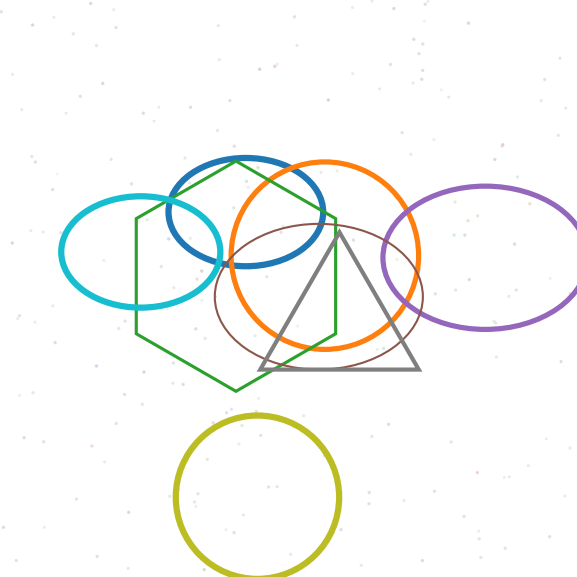[{"shape": "oval", "thickness": 3, "radius": 0.67, "center": [0.426, 0.632]}, {"shape": "circle", "thickness": 2.5, "radius": 0.81, "center": [0.563, 0.556]}, {"shape": "hexagon", "thickness": 1.5, "radius": 1.0, "center": [0.409, 0.521]}, {"shape": "oval", "thickness": 2.5, "radius": 0.89, "center": [0.84, 0.553]}, {"shape": "oval", "thickness": 1, "radius": 0.9, "center": [0.552, 0.485]}, {"shape": "triangle", "thickness": 2, "radius": 0.79, "center": [0.588, 0.438]}, {"shape": "circle", "thickness": 3, "radius": 0.71, "center": [0.446, 0.138]}, {"shape": "oval", "thickness": 3, "radius": 0.69, "center": [0.244, 0.563]}]